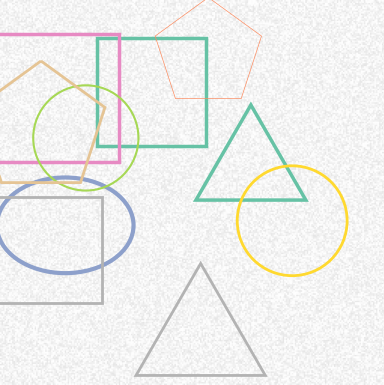[{"shape": "triangle", "thickness": 2.5, "radius": 0.82, "center": [0.652, 0.563]}, {"shape": "square", "thickness": 2.5, "radius": 0.71, "center": [0.393, 0.761]}, {"shape": "pentagon", "thickness": 0.5, "radius": 0.73, "center": [0.541, 0.861]}, {"shape": "oval", "thickness": 3, "radius": 0.89, "center": [0.169, 0.415]}, {"shape": "square", "thickness": 2.5, "radius": 0.83, "center": [0.142, 0.746]}, {"shape": "circle", "thickness": 1.5, "radius": 0.68, "center": [0.223, 0.642]}, {"shape": "circle", "thickness": 2, "radius": 0.71, "center": [0.759, 0.427]}, {"shape": "pentagon", "thickness": 2, "radius": 0.87, "center": [0.106, 0.667]}, {"shape": "triangle", "thickness": 2, "radius": 0.97, "center": [0.521, 0.122]}, {"shape": "square", "thickness": 2, "radius": 0.69, "center": [0.128, 0.351]}]